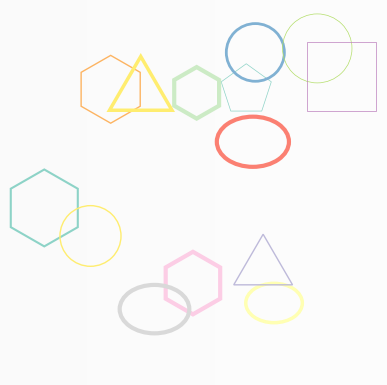[{"shape": "hexagon", "thickness": 1.5, "radius": 0.5, "center": [0.114, 0.46]}, {"shape": "pentagon", "thickness": 0.5, "radius": 0.34, "center": [0.636, 0.766]}, {"shape": "oval", "thickness": 2.5, "radius": 0.36, "center": [0.707, 0.213]}, {"shape": "triangle", "thickness": 1, "radius": 0.44, "center": [0.679, 0.304]}, {"shape": "oval", "thickness": 3, "radius": 0.47, "center": [0.653, 0.632]}, {"shape": "circle", "thickness": 2, "radius": 0.37, "center": [0.659, 0.864]}, {"shape": "hexagon", "thickness": 1, "radius": 0.44, "center": [0.286, 0.768]}, {"shape": "circle", "thickness": 0.5, "radius": 0.45, "center": [0.819, 0.874]}, {"shape": "hexagon", "thickness": 3, "radius": 0.41, "center": [0.498, 0.265]}, {"shape": "oval", "thickness": 3, "radius": 0.45, "center": [0.399, 0.197]}, {"shape": "square", "thickness": 0.5, "radius": 0.44, "center": [0.881, 0.801]}, {"shape": "hexagon", "thickness": 3, "radius": 0.33, "center": [0.508, 0.759]}, {"shape": "circle", "thickness": 1, "radius": 0.39, "center": [0.234, 0.387]}, {"shape": "triangle", "thickness": 2.5, "radius": 0.47, "center": [0.363, 0.76]}]